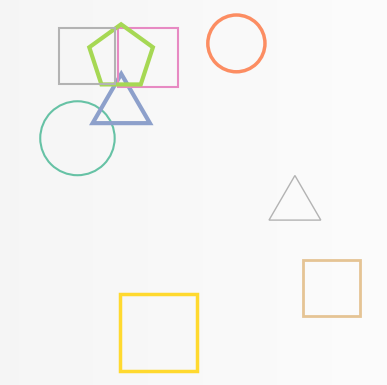[{"shape": "circle", "thickness": 1.5, "radius": 0.48, "center": [0.2, 0.641]}, {"shape": "circle", "thickness": 2.5, "radius": 0.37, "center": [0.61, 0.887]}, {"shape": "triangle", "thickness": 3, "radius": 0.43, "center": [0.313, 0.723]}, {"shape": "square", "thickness": 1.5, "radius": 0.39, "center": [0.382, 0.851]}, {"shape": "pentagon", "thickness": 3, "radius": 0.43, "center": [0.313, 0.851]}, {"shape": "square", "thickness": 2.5, "radius": 0.5, "center": [0.41, 0.137]}, {"shape": "square", "thickness": 2, "radius": 0.37, "center": [0.855, 0.253]}, {"shape": "square", "thickness": 1.5, "radius": 0.36, "center": [0.225, 0.855]}, {"shape": "triangle", "thickness": 1, "radius": 0.39, "center": [0.761, 0.467]}]